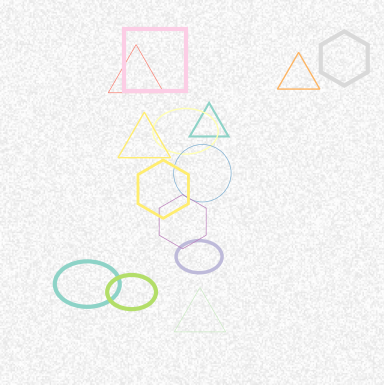[{"shape": "triangle", "thickness": 1.5, "radius": 0.29, "center": [0.543, 0.675]}, {"shape": "oval", "thickness": 3, "radius": 0.42, "center": [0.227, 0.262]}, {"shape": "oval", "thickness": 1, "radius": 0.42, "center": [0.482, 0.659]}, {"shape": "oval", "thickness": 2.5, "radius": 0.3, "center": [0.517, 0.333]}, {"shape": "triangle", "thickness": 0.5, "radius": 0.42, "center": [0.353, 0.801]}, {"shape": "circle", "thickness": 0.5, "radius": 0.37, "center": [0.526, 0.55]}, {"shape": "triangle", "thickness": 1, "radius": 0.32, "center": [0.776, 0.8]}, {"shape": "oval", "thickness": 3, "radius": 0.32, "center": [0.342, 0.241]}, {"shape": "square", "thickness": 3, "radius": 0.4, "center": [0.403, 0.844]}, {"shape": "hexagon", "thickness": 3, "radius": 0.35, "center": [0.894, 0.848]}, {"shape": "hexagon", "thickness": 0.5, "radius": 0.35, "center": [0.475, 0.424]}, {"shape": "triangle", "thickness": 0.5, "radius": 0.39, "center": [0.519, 0.177]}, {"shape": "triangle", "thickness": 1, "radius": 0.39, "center": [0.375, 0.63]}, {"shape": "hexagon", "thickness": 2, "radius": 0.38, "center": [0.424, 0.509]}]